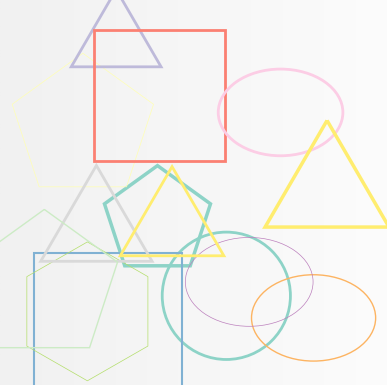[{"shape": "circle", "thickness": 2, "radius": 0.83, "center": [0.584, 0.232]}, {"shape": "pentagon", "thickness": 2.5, "radius": 0.72, "center": [0.406, 0.426]}, {"shape": "pentagon", "thickness": 0.5, "radius": 0.96, "center": [0.214, 0.67]}, {"shape": "triangle", "thickness": 2, "radius": 0.67, "center": [0.3, 0.893]}, {"shape": "square", "thickness": 2, "radius": 0.85, "center": [0.412, 0.752]}, {"shape": "square", "thickness": 1.5, "radius": 0.96, "center": [0.279, 0.151]}, {"shape": "oval", "thickness": 1, "radius": 0.8, "center": [0.809, 0.174]}, {"shape": "hexagon", "thickness": 0.5, "radius": 0.9, "center": [0.225, 0.191]}, {"shape": "oval", "thickness": 2, "radius": 0.8, "center": [0.724, 0.708]}, {"shape": "triangle", "thickness": 2, "radius": 0.83, "center": [0.249, 0.404]}, {"shape": "oval", "thickness": 0.5, "radius": 0.82, "center": [0.643, 0.268]}, {"shape": "pentagon", "thickness": 1, "radius": 0.99, "center": [0.114, 0.258]}, {"shape": "triangle", "thickness": 2, "radius": 0.77, "center": [0.444, 0.413]}, {"shape": "triangle", "thickness": 2.5, "radius": 0.92, "center": [0.844, 0.503]}]